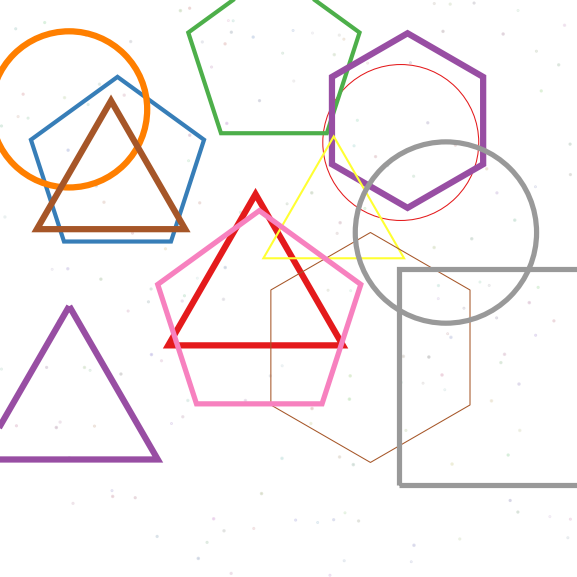[{"shape": "triangle", "thickness": 3, "radius": 0.87, "center": [0.443, 0.488]}, {"shape": "circle", "thickness": 0.5, "radius": 0.68, "center": [0.694, 0.752]}, {"shape": "pentagon", "thickness": 2, "radius": 0.79, "center": [0.203, 0.708]}, {"shape": "pentagon", "thickness": 2, "radius": 0.78, "center": [0.474, 0.895]}, {"shape": "hexagon", "thickness": 3, "radius": 0.76, "center": [0.706, 0.79]}, {"shape": "triangle", "thickness": 3, "radius": 0.89, "center": [0.12, 0.292]}, {"shape": "circle", "thickness": 3, "radius": 0.68, "center": [0.12, 0.81]}, {"shape": "triangle", "thickness": 1, "radius": 0.7, "center": [0.578, 0.622]}, {"shape": "hexagon", "thickness": 0.5, "radius": 1.0, "center": [0.641, 0.397]}, {"shape": "triangle", "thickness": 3, "radius": 0.74, "center": [0.192, 0.676]}, {"shape": "pentagon", "thickness": 2.5, "radius": 0.92, "center": [0.449, 0.449]}, {"shape": "square", "thickness": 2.5, "radius": 0.93, "center": [0.878, 0.346]}, {"shape": "circle", "thickness": 2.5, "radius": 0.78, "center": [0.772, 0.596]}]